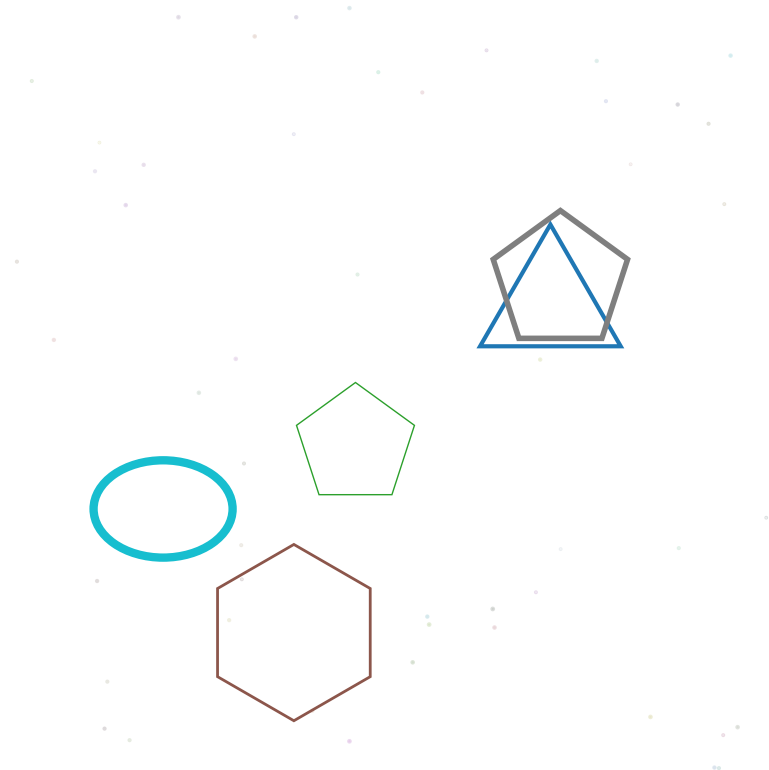[{"shape": "triangle", "thickness": 1.5, "radius": 0.53, "center": [0.715, 0.603]}, {"shape": "pentagon", "thickness": 0.5, "radius": 0.4, "center": [0.462, 0.423]}, {"shape": "hexagon", "thickness": 1, "radius": 0.57, "center": [0.382, 0.178]}, {"shape": "pentagon", "thickness": 2, "radius": 0.46, "center": [0.728, 0.635]}, {"shape": "oval", "thickness": 3, "radius": 0.45, "center": [0.212, 0.339]}]